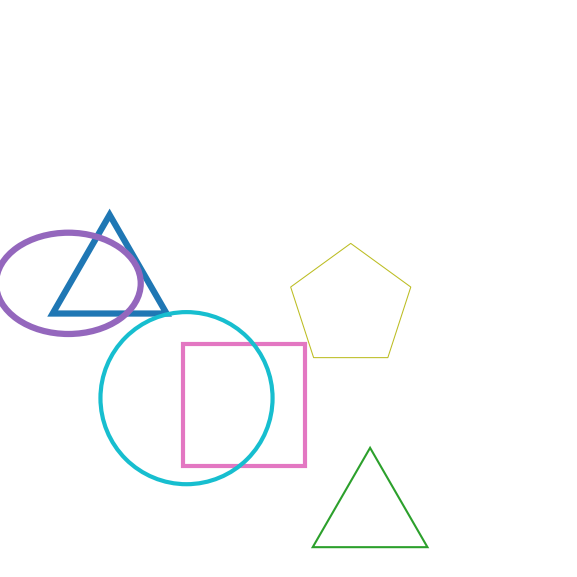[{"shape": "triangle", "thickness": 3, "radius": 0.57, "center": [0.19, 0.513]}, {"shape": "triangle", "thickness": 1, "radius": 0.57, "center": [0.641, 0.109]}, {"shape": "oval", "thickness": 3, "radius": 0.63, "center": [0.118, 0.508]}, {"shape": "square", "thickness": 2, "radius": 0.53, "center": [0.423, 0.297]}, {"shape": "pentagon", "thickness": 0.5, "radius": 0.55, "center": [0.607, 0.468]}, {"shape": "circle", "thickness": 2, "radius": 0.75, "center": [0.323, 0.31]}]